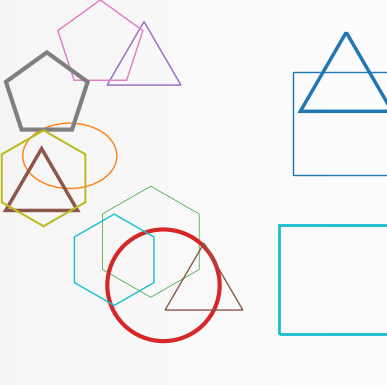[{"shape": "triangle", "thickness": 2.5, "radius": 0.68, "center": [0.894, 0.779]}, {"shape": "square", "thickness": 1, "radius": 0.67, "center": [0.891, 0.679]}, {"shape": "oval", "thickness": 1, "radius": 0.61, "center": [0.18, 0.595]}, {"shape": "hexagon", "thickness": 0.5, "radius": 0.72, "center": [0.389, 0.372]}, {"shape": "circle", "thickness": 3, "radius": 0.73, "center": [0.422, 0.259]}, {"shape": "triangle", "thickness": 1, "radius": 0.55, "center": [0.372, 0.834]}, {"shape": "triangle", "thickness": 1, "radius": 0.58, "center": [0.526, 0.253]}, {"shape": "triangle", "thickness": 2.5, "radius": 0.54, "center": [0.107, 0.507]}, {"shape": "pentagon", "thickness": 1, "radius": 0.58, "center": [0.259, 0.885]}, {"shape": "pentagon", "thickness": 3, "radius": 0.55, "center": [0.121, 0.753]}, {"shape": "hexagon", "thickness": 1.5, "radius": 0.62, "center": [0.112, 0.537]}, {"shape": "hexagon", "thickness": 1, "radius": 0.59, "center": [0.295, 0.325]}, {"shape": "square", "thickness": 2, "radius": 0.71, "center": [0.862, 0.273]}]